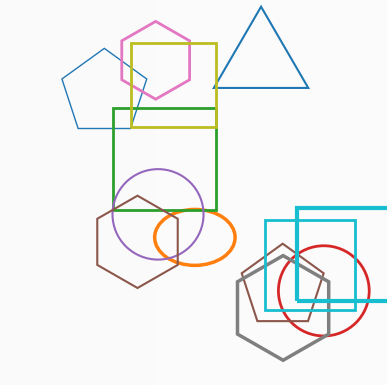[{"shape": "triangle", "thickness": 1.5, "radius": 0.7, "center": [0.674, 0.842]}, {"shape": "pentagon", "thickness": 1, "radius": 0.58, "center": [0.269, 0.759]}, {"shape": "oval", "thickness": 2.5, "radius": 0.52, "center": [0.503, 0.383]}, {"shape": "square", "thickness": 2, "radius": 0.66, "center": [0.425, 0.586]}, {"shape": "circle", "thickness": 2, "radius": 0.59, "center": [0.836, 0.245]}, {"shape": "circle", "thickness": 1.5, "radius": 0.59, "center": [0.408, 0.443]}, {"shape": "hexagon", "thickness": 1.5, "radius": 0.6, "center": [0.355, 0.372]}, {"shape": "pentagon", "thickness": 1.5, "radius": 0.56, "center": [0.73, 0.256]}, {"shape": "hexagon", "thickness": 2, "radius": 0.51, "center": [0.402, 0.843]}, {"shape": "hexagon", "thickness": 2.5, "radius": 0.68, "center": [0.731, 0.2]}, {"shape": "square", "thickness": 2, "radius": 0.55, "center": [0.448, 0.779]}, {"shape": "square", "thickness": 2, "radius": 0.58, "center": [0.799, 0.312]}, {"shape": "square", "thickness": 3, "radius": 0.61, "center": [0.888, 0.339]}]